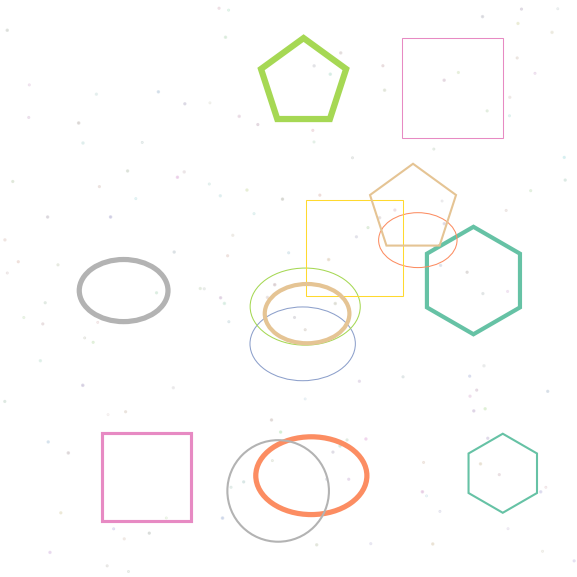[{"shape": "hexagon", "thickness": 1, "radius": 0.34, "center": [0.871, 0.18]}, {"shape": "hexagon", "thickness": 2, "radius": 0.47, "center": [0.82, 0.513]}, {"shape": "oval", "thickness": 0.5, "radius": 0.34, "center": [0.724, 0.583]}, {"shape": "oval", "thickness": 2.5, "radius": 0.48, "center": [0.539, 0.175]}, {"shape": "oval", "thickness": 0.5, "radius": 0.46, "center": [0.524, 0.404]}, {"shape": "square", "thickness": 1.5, "radius": 0.38, "center": [0.254, 0.173]}, {"shape": "square", "thickness": 0.5, "radius": 0.43, "center": [0.783, 0.846]}, {"shape": "oval", "thickness": 0.5, "radius": 0.48, "center": [0.528, 0.468]}, {"shape": "pentagon", "thickness": 3, "radius": 0.39, "center": [0.526, 0.856]}, {"shape": "square", "thickness": 0.5, "radius": 0.42, "center": [0.614, 0.57]}, {"shape": "pentagon", "thickness": 1, "radius": 0.39, "center": [0.715, 0.637]}, {"shape": "oval", "thickness": 2, "radius": 0.37, "center": [0.532, 0.456]}, {"shape": "oval", "thickness": 2.5, "radius": 0.38, "center": [0.214, 0.496]}, {"shape": "circle", "thickness": 1, "radius": 0.44, "center": [0.482, 0.149]}]